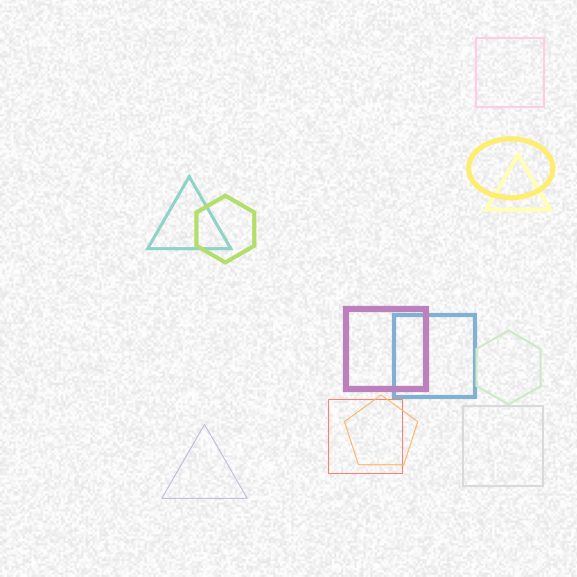[{"shape": "triangle", "thickness": 1.5, "radius": 0.42, "center": [0.328, 0.61]}, {"shape": "triangle", "thickness": 2, "radius": 0.32, "center": [0.897, 0.668]}, {"shape": "triangle", "thickness": 0.5, "radius": 0.43, "center": [0.354, 0.179]}, {"shape": "square", "thickness": 0.5, "radius": 0.32, "center": [0.632, 0.245]}, {"shape": "square", "thickness": 2, "radius": 0.35, "center": [0.752, 0.383]}, {"shape": "pentagon", "thickness": 0.5, "radius": 0.33, "center": [0.66, 0.248]}, {"shape": "hexagon", "thickness": 2, "radius": 0.29, "center": [0.39, 0.602]}, {"shape": "square", "thickness": 1, "radius": 0.3, "center": [0.883, 0.873]}, {"shape": "square", "thickness": 1, "radius": 0.35, "center": [0.871, 0.227]}, {"shape": "square", "thickness": 3, "radius": 0.35, "center": [0.668, 0.394]}, {"shape": "hexagon", "thickness": 1, "radius": 0.32, "center": [0.881, 0.363]}, {"shape": "oval", "thickness": 2.5, "radius": 0.36, "center": [0.884, 0.708]}]